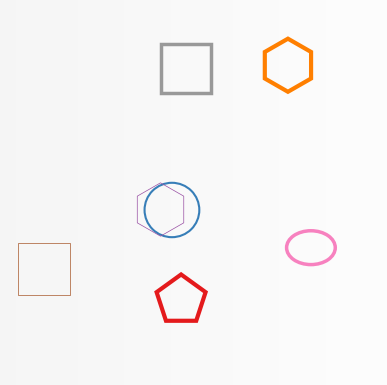[{"shape": "pentagon", "thickness": 3, "radius": 0.33, "center": [0.467, 0.221]}, {"shape": "circle", "thickness": 1.5, "radius": 0.35, "center": [0.444, 0.455]}, {"shape": "hexagon", "thickness": 0.5, "radius": 0.35, "center": [0.414, 0.456]}, {"shape": "hexagon", "thickness": 3, "radius": 0.34, "center": [0.743, 0.831]}, {"shape": "square", "thickness": 0.5, "radius": 0.33, "center": [0.114, 0.301]}, {"shape": "oval", "thickness": 2.5, "radius": 0.31, "center": [0.802, 0.357]}, {"shape": "square", "thickness": 2.5, "radius": 0.32, "center": [0.479, 0.822]}]